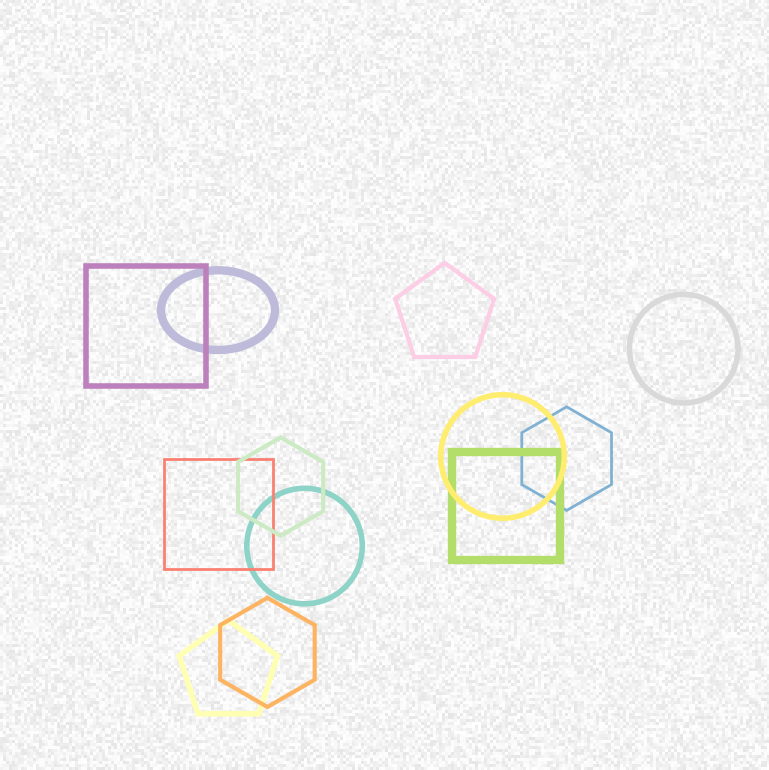[{"shape": "circle", "thickness": 2, "radius": 0.38, "center": [0.395, 0.291]}, {"shape": "pentagon", "thickness": 2, "radius": 0.34, "center": [0.297, 0.127]}, {"shape": "oval", "thickness": 3, "radius": 0.37, "center": [0.283, 0.597]}, {"shape": "square", "thickness": 1, "radius": 0.36, "center": [0.284, 0.332]}, {"shape": "hexagon", "thickness": 1, "radius": 0.34, "center": [0.736, 0.404]}, {"shape": "hexagon", "thickness": 1.5, "radius": 0.35, "center": [0.347, 0.153]}, {"shape": "square", "thickness": 3, "radius": 0.35, "center": [0.658, 0.342]}, {"shape": "pentagon", "thickness": 1.5, "radius": 0.34, "center": [0.577, 0.591]}, {"shape": "circle", "thickness": 2, "radius": 0.35, "center": [0.888, 0.547]}, {"shape": "square", "thickness": 2, "radius": 0.39, "center": [0.19, 0.577]}, {"shape": "hexagon", "thickness": 1.5, "radius": 0.32, "center": [0.364, 0.368]}, {"shape": "circle", "thickness": 2, "radius": 0.4, "center": [0.653, 0.407]}]